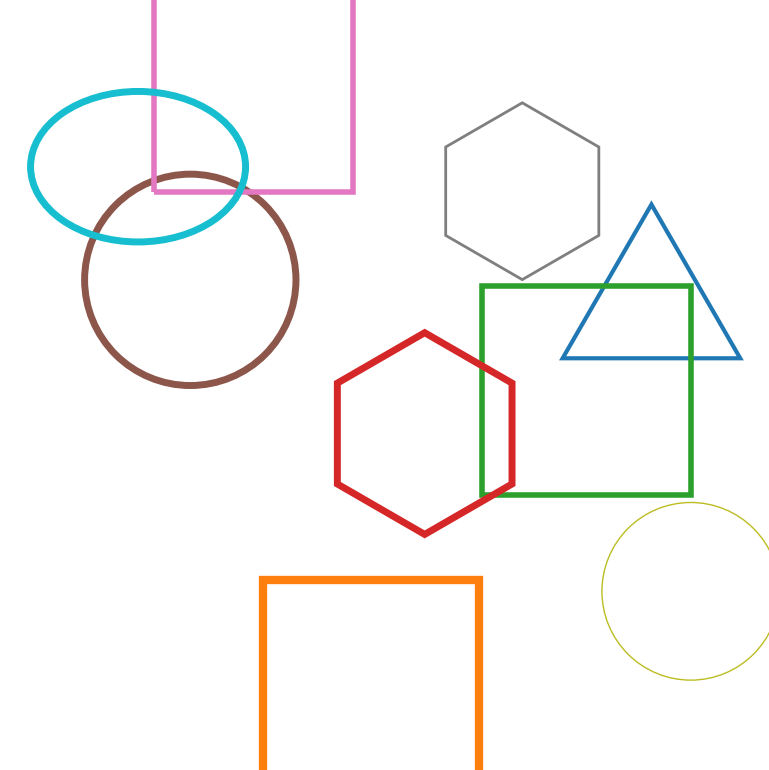[{"shape": "triangle", "thickness": 1.5, "radius": 0.67, "center": [0.846, 0.601]}, {"shape": "square", "thickness": 3, "radius": 0.7, "center": [0.482, 0.106]}, {"shape": "square", "thickness": 2, "radius": 0.68, "center": [0.762, 0.493]}, {"shape": "hexagon", "thickness": 2.5, "radius": 0.65, "center": [0.552, 0.437]}, {"shape": "circle", "thickness": 2.5, "radius": 0.69, "center": [0.247, 0.637]}, {"shape": "square", "thickness": 2, "radius": 0.65, "center": [0.33, 0.88]}, {"shape": "hexagon", "thickness": 1, "radius": 0.57, "center": [0.678, 0.752]}, {"shape": "circle", "thickness": 0.5, "radius": 0.58, "center": [0.897, 0.232]}, {"shape": "oval", "thickness": 2.5, "radius": 0.7, "center": [0.179, 0.784]}]